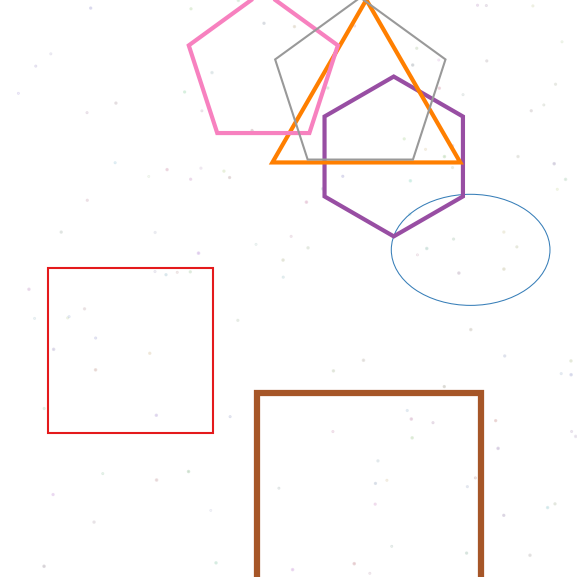[{"shape": "square", "thickness": 1, "radius": 0.71, "center": [0.226, 0.392]}, {"shape": "oval", "thickness": 0.5, "radius": 0.69, "center": [0.815, 0.567]}, {"shape": "hexagon", "thickness": 2, "radius": 0.69, "center": [0.682, 0.728]}, {"shape": "triangle", "thickness": 2, "radius": 0.94, "center": [0.634, 0.812]}, {"shape": "square", "thickness": 3, "radius": 0.97, "center": [0.639, 0.125]}, {"shape": "pentagon", "thickness": 2, "radius": 0.68, "center": [0.456, 0.879]}, {"shape": "pentagon", "thickness": 1, "radius": 0.78, "center": [0.624, 0.848]}]